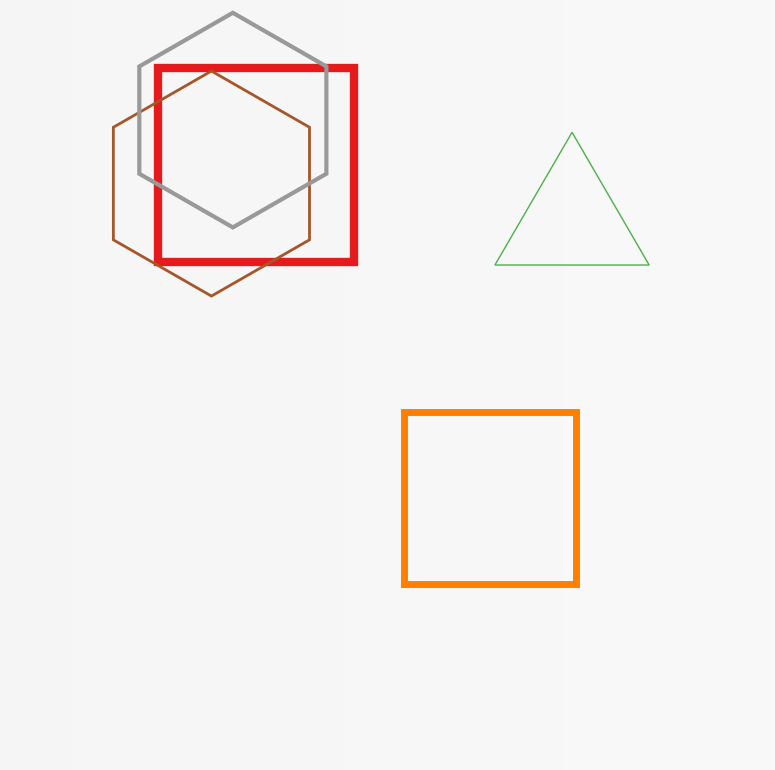[{"shape": "square", "thickness": 3, "radius": 0.63, "center": [0.33, 0.786]}, {"shape": "triangle", "thickness": 0.5, "radius": 0.57, "center": [0.738, 0.713]}, {"shape": "square", "thickness": 2.5, "radius": 0.56, "center": [0.632, 0.353]}, {"shape": "hexagon", "thickness": 1, "radius": 0.73, "center": [0.273, 0.762]}, {"shape": "hexagon", "thickness": 1.5, "radius": 0.7, "center": [0.3, 0.844]}]